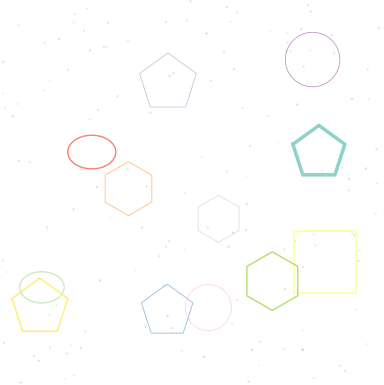[{"shape": "pentagon", "thickness": 2.5, "radius": 0.35, "center": [0.828, 0.603]}, {"shape": "square", "thickness": 1.5, "radius": 0.4, "center": [0.843, 0.32]}, {"shape": "pentagon", "thickness": 0.5, "radius": 0.39, "center": [0.436, 0.785]}, {"shape": "oval", "thickness": 1, "radius": 0.31, "center": [0.239, 0.605]}, {"shape": "pentagon", "thickness": 0.5, "radius": 0.35, "center": [0.434, 0.192]}, {"shape": "hexagon", "thickness": 0.5, "radius": 0.35, "center": [0.334, 0.51]}, {"shape": "hexagon", "thickness": 1, "radius": 0.38, "center": [0.707, 0.27]}, {"shape": "circle", "thickness": 0.5, "radius": 0.3, "center": [0.541, 0.201]}, {"shape": "hexagon", "thickness": 0.5, "radius": 0.31, "center": [0.568, 0.432]}, {"shape": "circle", "thickness": 0.5, "radius": 0.35, "center": [0.812, 0.845]}, {"shape": "oval", "thickness": 1, "radius": 0.29, "center": [0.109, 0.254]}, {"shape": "pentagon", "thickness": 1, "radius": 0.38, "center": [0.104, 0.201]}]